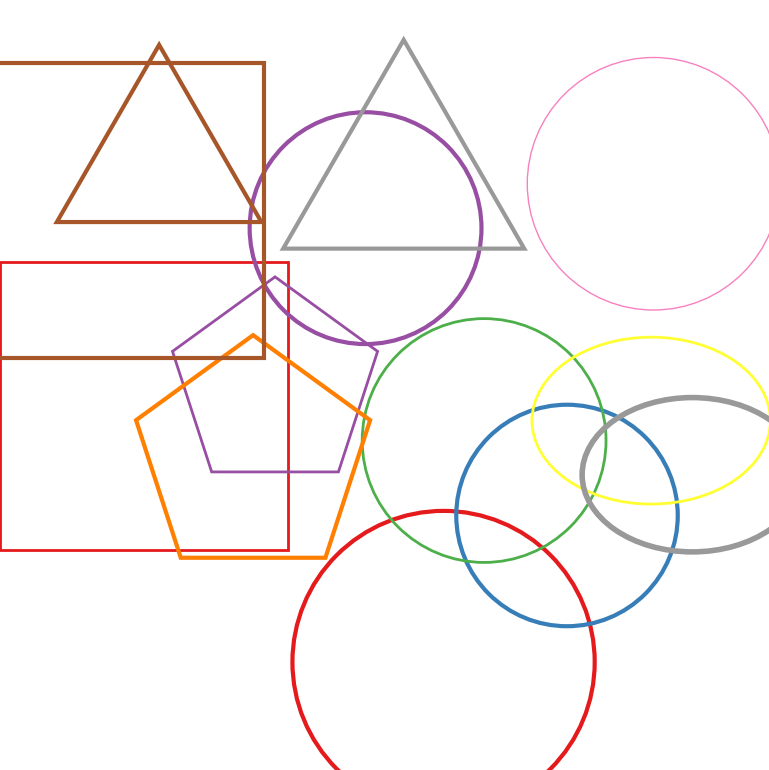[{"shape": "square", "thickness": 1, "radius": 0.93, "center": [0.187, 0.473]}, {"shape": "circle", "thickness": 1.5, "radius": 0.98, "center": [0.576, 0.14]}, {"shape": "circle", "thickness": 1.5, "radius": 0.72, "center": [0.736, 0.331]}, {"shape": "circle", "thickness": 1, "radius": 0.79, "center": [0.629, 0.428]}, {"shape": "pentagon", "thickness": 1, "radius": 0.7, "center": [0.357, 0.5]}, {"shape": "circle", "thickness": 1.5, "radius": 0.75, "center": [0.475, 0.704]}, {"shape": "pentagon", "thickness": 1.5, "radius": 0.8, "center": [0.329, 0.405]}, {"shape": "oval", "thickness": 1, "radius": 0.77, "center": [0.846, 0.454]}, {"shape": "triangle", "thickness": 1.5, "radius": 0.77, "center": [0.207, 0.788]}, {"shape": "square", "thickness": 1.5, "radius": 0.96, "center": [0.152, 0.727]}, {"shape": "circle", "thickness": 0.5, "radius": 0.82, "center": [0.849, 0.761]}, {"shape": "oval", "thickness": 2, "radius": 0.72, "center": [0.899, 0.383]}, {"shape": "triangle", "thickness": 1.5, "radius": 0.9, "center": [0.524, 0.767]}]